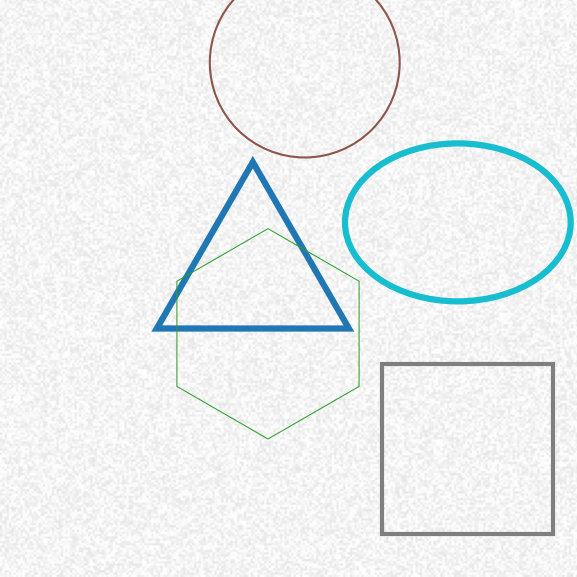[{"shape": "triangle", "thickness": 3, "radius": 0.96, "center": [0.438, 0.526]}, {"shape": "hexagon", "thickness": 0.5, "radius": 0.91, "center": [0.464, 0.421]}, {"shape": "circle", "thickness": 1, "radius": 0.82, "center": [0.528, 0.891]}, {"shape": "square", "thickness": 2, "radius": 0.74, "center": [0.81, 0.221]}, {"shape": "oval", "thickness": 3, "radius": 0.98, "center": [0.793, 0.614]}]